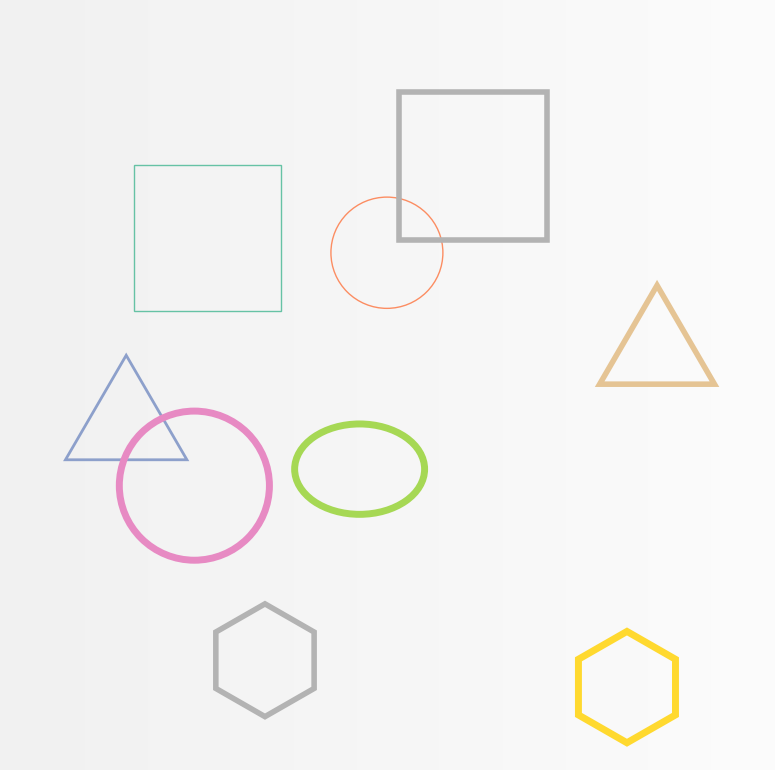[{"shape": "square", "thickness": 0.5, "radius": 0.47, "center": [0.268, 0.69]}, {"shape": "circle", "thickness": 0.5, "radius": 0.36, "center": [0.499, 0.672]}, {"shape": "triangle", "thickness": 1, "radius": 0.45, "center": [0.163, 0.448]}, {"shape": "circle", "thickness": 2.5, "radius": 0.48, "center": [0.251, 0.369]}, {"shape": "oval", "thickness": 2.5, "radius": 0.42, "center": [0.464, 0.391]}, {"shape": "hexagon", "thickness": 2.5, "radius": 0.36, "center": [0.809, 0.108]}, {"shape": "triangle", "thickness": 2, "radius": 0.43, "center": [0.848, 0.544]}, {"shape": "hexagon", "thickness": 2, "radius": 0.37, "center": [0.342, 0.143]}, {"shape": "square", "thickness": 2, "radius": 0.48, "center": [0.61, 0.785]}]